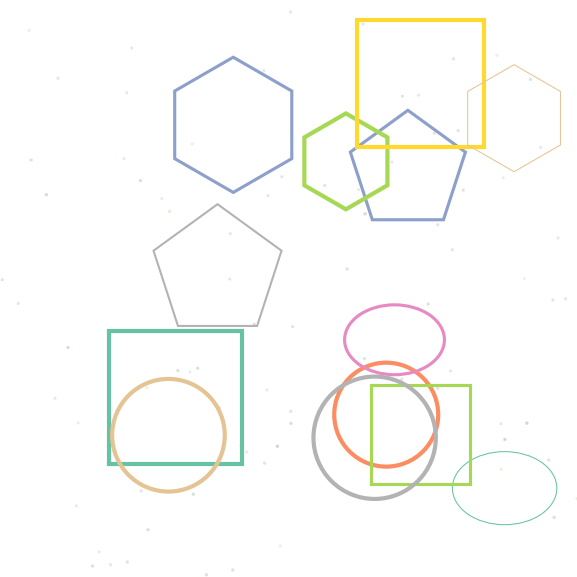[{"shape": "square", "thickness": 2, "radius": 0.57, "center": [0.304, 0.311]}, {"shape": "oval", "thickness": 0.5, "radius": 0.45, "center": [0.874, 0.154]}, {"shape": "circle", "thickness": 2, "radius": 0.45, "center": [0.669, 0.281]}, {"shape": "pentagon", "thickness": 1.5, "radius": 0.52, "center": [0.706, 0.703]}, {"shape": "hexagon", "thickness": 1.5, "radius": 0.59, "center": [0.404, 0.783]}, {"shape": "oval", "thickness": 1.5, "radius": 0.43, "center": [0.683, 0.411]}, {"shape": "square", "thickness": 1.5, "radius": 0.43, "center": [0.727, 0.246]}, {"shape": "hexagon", "thickness": 2, "radius": 0.42, "center": [0.599, 0.72]}, {"shape": "square", "thickness": 2, "radius": 0.55, "center": [0.728, 0.854]}, {"shape": "circle", "thickness": 2, "radius": 0.49, "center": [0.292, 0.245]}, {"shape": "hexagon", "thickness": 0.5, "radius": 0.46, "center": [0.89, 0.794]}, {"shape": "pentagon", "thickness": 1, "radius": 0.58, "center": [0.377, 0.529]}, {"shape": "circle", "thickness": 2, "radius": 0.53, "center": [0.649, 0.241]}]